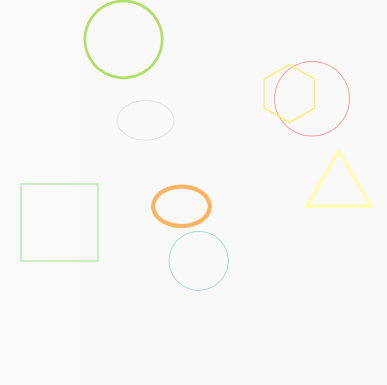[{"shape": "circle", "thickness": 0.5, "radius": 0.38, "center": [0.513, 0.323]}, {"shape": "triangle", "thickness": 2.5, "radius": 0.48, "center": [0.874, 0.512]}, {"shape": "circle", "thickness": 0.5, "radius": 0.48, "center": [0.805, 0.744]}, {"shape": "oval", "thickness": 3, "radius": 0.37, "center": [0.468, 0.464]}, {"shape": "circle", "thickness": 2, "radius": 0.5, "center": [0.319, 0.898]}, {"shape": "oval", "thickness": 0.5, "radius": 0.37, "center": [0.375, 0.687]}, {"shape": "square", "thickness": 1.5, "radius": 0.5, "center": [0.154, 0.422]}, {"shape": "hexagon", "thickness": 1, "radius": 0.38, "center": [0.747, 0.757]}]